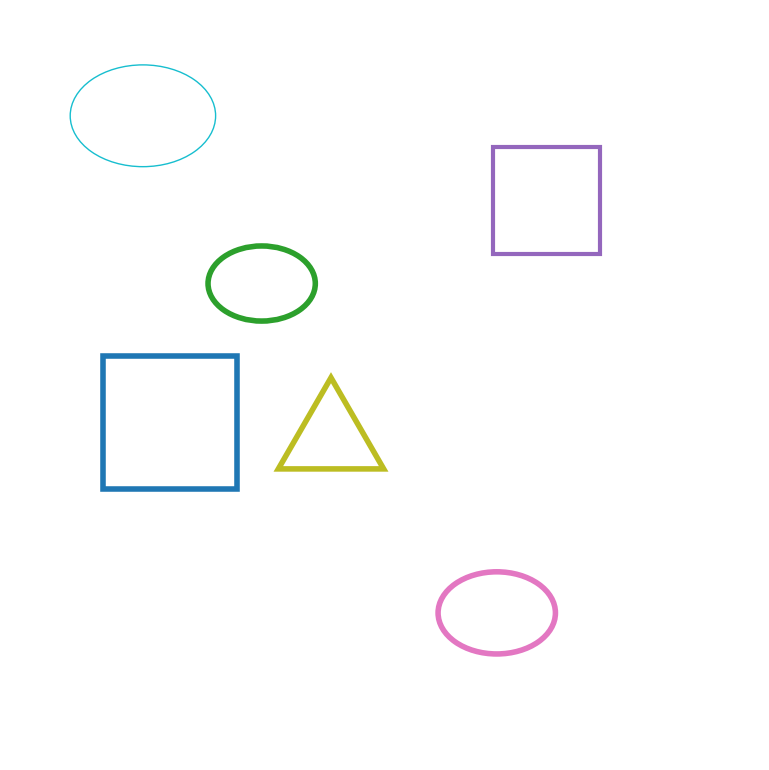[{"shape": "square", "thickness": 2, "radius": 0.43, "center": [0.221, 0.452]}, {"shape": "oval", "thickness": 2, "radius": 0.35, "center": [0.34, 0.632]}, {"shape": "square", "thickness": 1.5, "radius": 0.35, "center": [0.71, 0.74]}, {"shape": "oval", "thickness": 2, "radius": 0.38, "center": [0.645, 0.204]}, {"shape": "triangle", "thickness": 2, "radius": 0.39, "center": [0.43, 0.431]}, {"shape": "oval", "thickness": 0.5, "radius": 0.47, "center": [0.186, 0.85]}]